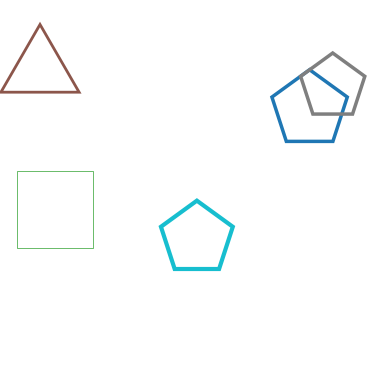[{"shape": "pentagon", "thickness": 2.5, "radius": 0.51, "center": [0.804, 0.716]}, {"shape": "square", "thickness": 0.5, "radius": 0.5, "center": [0.143, 0.455]}, {"shape": "triangle", "thickness": 2, "radius": 0.59, "center": [0.104, 0.819]}, {"shape": "pentagon", "thickness": 2.5, "radius": 0.44, "center": [0.864, 0.775]}, {"shape": "pentagon", "thickness": 3, "radius": 0.49, "center": [0.511, 0.381]}]